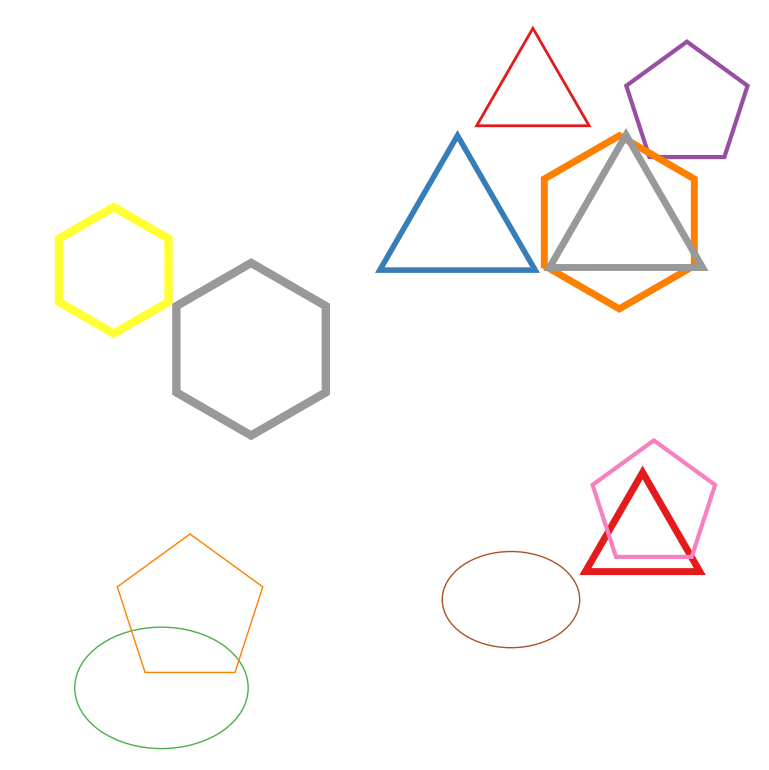[{"shape": "triangle", "thickness": 2.5, "radius": 0.43, "center": [0.835, 0.301]}, {"shape": "triangle", "thickness": 1, "radius": 0.42, "center": [0.692, 0.879]}, {"shape": "triangle", "thickness": 2, "radius": 0.58, "center": [0.594, 0.707]}, {"shape": "oval", "thickness": 0.5, "radius": 0.56, "center": [0.21, 0.107]}, {"shape": "pentagon", "thickness": 1.5, "radius": 0.41, "center": [0.892, 0.863]}, {"shape": "pentagon", "thickness": 0.5, "radius": 0.5, "center": [0.247, 0.207]}, {"shape": "hexagon", "thickness": 2.5, "radius": 0.56, "center": [0.804, 0.711]}, {"shape": "hexagon", "thickness": 3, "radius": 0.41, "center": [0.148, 0.649]}, {"shape": "oval", "thickness": 0.5, "radius": 0.45, "center": [0.664, 0.221]}, {"shape": "pentagon", "thickness": 1.5, "radius": 0.42, "center": [0.849, 0.344]}, {"shape": "hexagon", "thickness": 3, "radius": 0.56, "center": [0.326, 0.546]}, {"shape": "triangle", "thickness": 2.5, "radius": 0.57, "center": [0.813, 0.71]}]